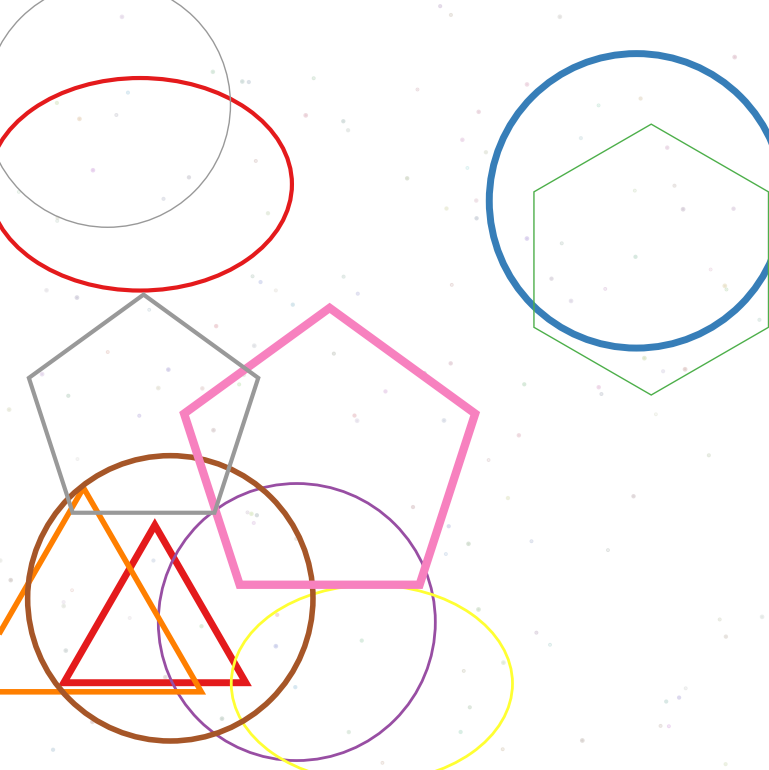[{"shape": "triangle", "thickness": 2.5, "radius": 0.68, "center": [0.201, 0.182]}, {"shape": "oval", "thickness": 1.5, "radius": 0.99, "center": [0.182, 0.761]}, {"shape": "circle", "thickness": 2.5, "radius": 0.96, "center": [0.827, 0.739]}, {"shape": "hexagon", "thickness": 0.5, "radius": 0.88, "center": [0.846, 0.663]}, {"shape": "circle", "thickness": 1, "radius": 0.9, "center": [0.385, 0.192]}, {"shape": "triangle", "thickness": 2, "radius": 0.88, "center": [0.108, 0.19]}, {"shape": "oval", "thickness": 1, "radius": 0.91, "center": [0.483, 0.112]}, {"shape": "circle", "thickness": 2, "radius": 0.93, "center": [0.221, 0.223]}, {"shape": "pentagon", "thickness": 3, "radius": 0.99, "center": [0.428, 0.401]}, {"shape": "circle", "thickness": 0.5, "radius": 0.8, "center": [0.14, 0.864]}, {"shape": "pentagon", "thickness": 1.5, "radius": 0.78, "center": [0.186, 0.461]}]